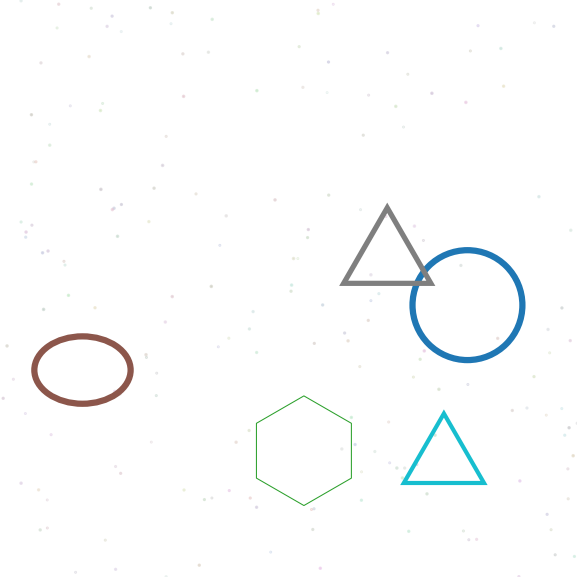[{"shape": "circle", "thickness": 3, "radius": 0.48, "center": [0.809, 0.471]}, {"shape": "hexagon", "thickness": 0.5, "radius": 0.47, "center": [0.526, 0.219]}, {"shape": "oval", "thickness": 3, "radius": 0.42, "center": [0.143, 0.358]}, {"shape": "triangle", "thickness": 2.5, "radius": 0.44, "center": [0.671, 0.552]}, {"shape": "triangle", "thickness": 2, "radius": 0.4, "center": [0.769, 0.203]}]